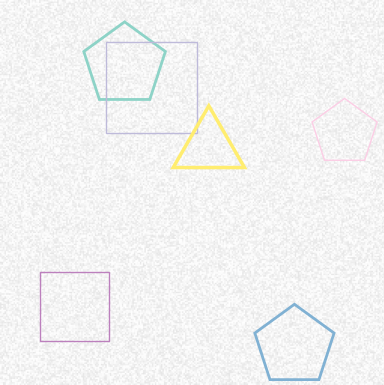[{"shape": "pentagon", "thickness": 2, "radius": 0.56, "center": [0.324, 0.832]}, {"shape": "square", "thickness": 1, "radius": 0.59, "center": [0.394, 0.772]}, {"shape": "pentagon", "thickness": 2, "radius": 0.54, "center": [0.765, 0.101]}, {"shape": "pentagon", "thickness": 1, "radius": 0.44, "center": [0.895, 0.656]}, {"shape": "square", "thickness": 1, "radius": 0.45, "center": [0.193, 0.205]}, {"shape": "triangle", "thickness": 2.5, "radius": 0.53, "center": [0.542, 0.618]}]